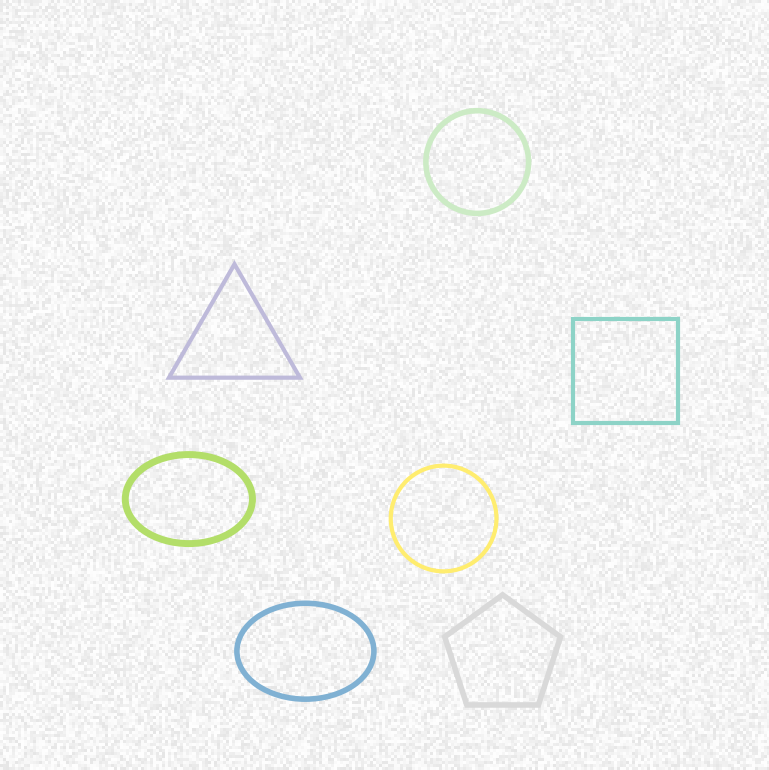[{"shape": "square", "thickness": 1.5, "radius": 0.34, "center": [0.812, 0.518]}, {"shape": "triangle", "thickness": 1.5, "radius": 0.49, "center": [0.304, 0.559]}, {"shape": "oval", "thickness": 2, "radius": 0.44, "center": [0.397, 0.154]}, {"shape": "oval", "thickness": 2.5, "radius": 0.41, "center": [0.245, 0.352]}, {"shape": "pentagon", "thickness": 2, "radius": 0.4, "center": [0.653, 0.148]}, {"shape": "circle", "thickness": 2, "radius": 0.33, "center": [0.62, 0.79]}, {"shape": "circle", "thickness": 1.5, "radius": 0.34, "center": [0.576, 0.327]}]